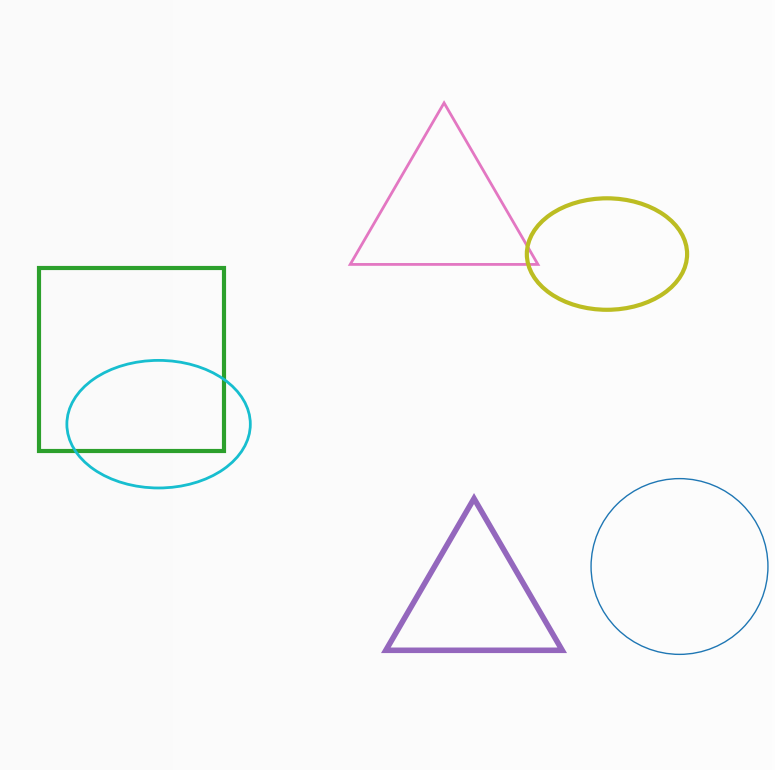[{"shape": "circle", "thickness": 0.5, "radius": 0.57, "center": [0.877, 0.264]}, {"shape": "square", "thickness": 1.5, "radius": 0.6, "center": [0.169, 0.533]}, {"shape": "triangle", "thickness": 2, "radius": 0.66, "center": [0.612, 0.221]}, {"shape": "triangle", "thickness": 1, "radius": 0.7, "center": [0.573, 0.727]}, {"shape": "oval", "thickness": 1.5, "radius": 0.52, "center": [0.783, 0.67]}, {"shape": "oval", "thickness": 1, "radius": 0.59, "center": [0.205, 0.449]}]